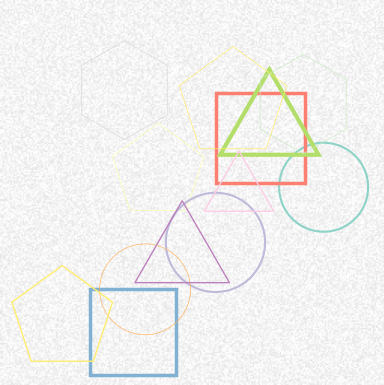[{"shape": "circle", "thickness": 1.5, "radius": 0.58, "center": [0.841, 0.514]}, {"shape": "pentagon", "thickness": 0.5, "radius": 0.62, "center": [0.411, 0.555]}, {"shape": "circle", "thickness": 1.5, "radius": 0.64, "center": [0.56, 0.37]}, {"shape": "square", "thickness": 2.5, "radius": 0.58, "center": [0.677, 0.641]}, {"shape": "square", "thickness": 2.5, "radius": 0.56, "center": [0.345, 0.138]}, {"shape": "circle", "thickness": 0.5, "radius": 0.59, "center": [0.377, 0.248]}, {"shape": "triangle", "thickness": 3, "radius": 0.74, "center": [0.7, 0.672]}, {"shape": "triangle", "thickness": 1, "radius": 0.52, "center": [0.621, 0.503]}, {"shape": "hexagon", "thickness": 0.5, "radius": 0.64, "center": [0.323, 0.766]}, {"shape": "triangle", "thickness": 1, "radius": 0.71, "center": [0.473, 0.337]}, {"shape": "hexagon", "thickness": 0.5, "radius": 0.65, "center": [0.787, 0.73]}, {"shape": "pentagon", "thickness": 0.5, "radius": 0.73, "center": [0.605, 0.732]}, {"shape": "pentagon", "thickness": 1, "radius": 0.69, "center": [0.162, 0.173]}]